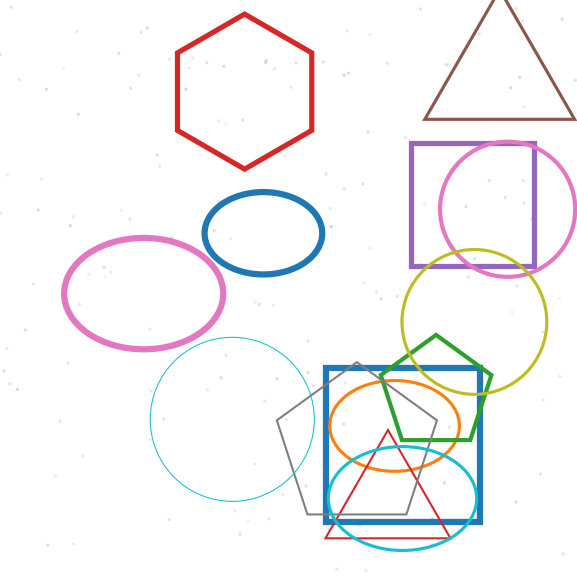[{"shape": "square", "thickness": 3, "radius": 0.66, "center": [0.698, 0.229]}, {"shape": "oval", "thickness": 3, "radius": 0.51, "center": [0.456, 0.595]}, {"shape": "oval", "thickness": 1.5, "radius": 0.56, "center": [0.683, 0.262]}, {"shape": "pentagon", "thickness": 2, "radius": 0.5, "center": [0.755, 0.319]}, {"shape": "triangle", "thickness": 1, "radius": 0.62, "center": [0.672, 0.129]}, {"shape": "hexagon", "thickness": 2.5, "radius": 0.67, "center": [0.424, 0.84]}, {"shape": "square", "thickness": 2.5, "radius": 0.53, "center": [0.819, 0.645]}, {"shape": "triangle", "thickness": 1.5, "radius": 0.75, "center": [0.865, 0.867]}, {"shape": "circle", "thickness": 2, "radius": 0.59, "center": [0.879, 0.637]}, {"shape": "oval", "thickness": 3, "radius": 0.69, "center": [0.249, 0.491]}, {"shape": "pentagon", "thickness": 1, "radius": 0.73, "center": [0.618, 0.226]}, {"shape": "circle", "thickness": 1.5, "radius": 0.63, "center": [0.821, 0.442]}, {"shape": "circle", "thickness": 0.5, "radius": 0.71, "center": [0.402, 0.273]}, {"shape": "oval", "thickness": 1.5, "radius": 0.64, "center": [0.697, 0.136]}]